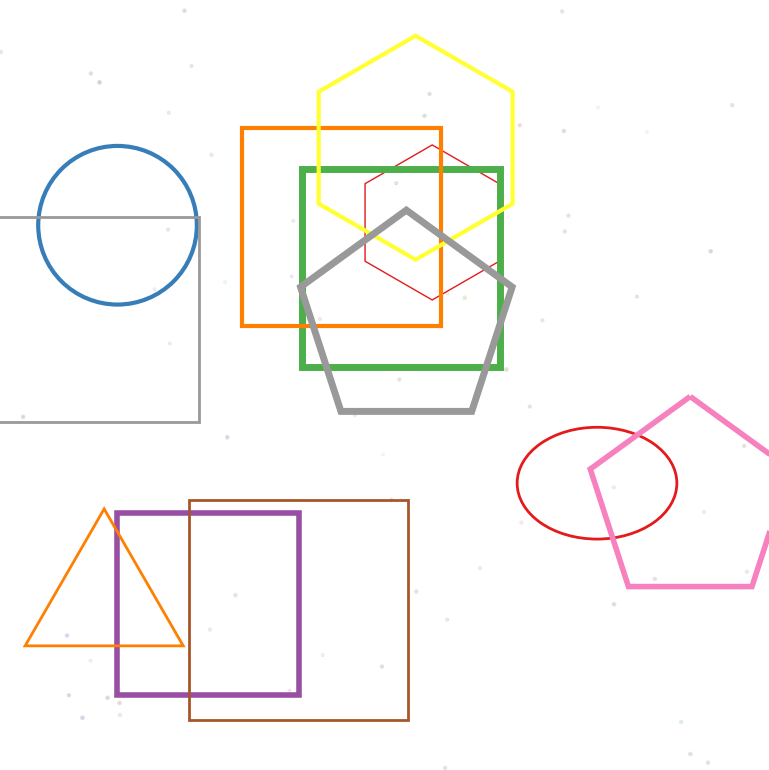[{"shape": "hexagon", "thickness": 0.5, "radius": 0.5, "center": [0.561, 0.711]}, {"shape": "oval", "thickness": 1, "radius": 0.52, "center": [0.775, 0.372]}, {"shape": "circle", "thickness": 1.5, "radius": 0.52, "center": [0.153, 0.707]}, {"shape": "square", "thickness": 2.5, "radius": 0.64, "center": [0.52, 0.651]}, {"shape": "square", "thickness": 2, "radius": 0.59, "center": [0.271, 0.216]}, {"shape": "triangle", "thickness": 1, "radius": 0.59, "center": [0.135, 0.221]}, {"shape": "square", "thickness": 1.5, "radius": 0.64, "center": [0.444, 0.705]}, {"shape": "hexagon", "thickness": 1.5, "radius": 0.73, "center": [0.54, 0.808]}, {"shape": "square", "thickness": 1, "radius": 0.71, "center": [0.388, 0.208]}, {"shape": "pentagon", "thickness": 2, "radius": 0.68, "center": [0.896, 0.349]}, {"shape": "square", "thickness": 1, "radius": 0.67, "center": [0.125, 0.585]}, {"shape": "pentagon", "thickness": 2.5, "radius": 0.72, "center": [0.528, 0.583]}]